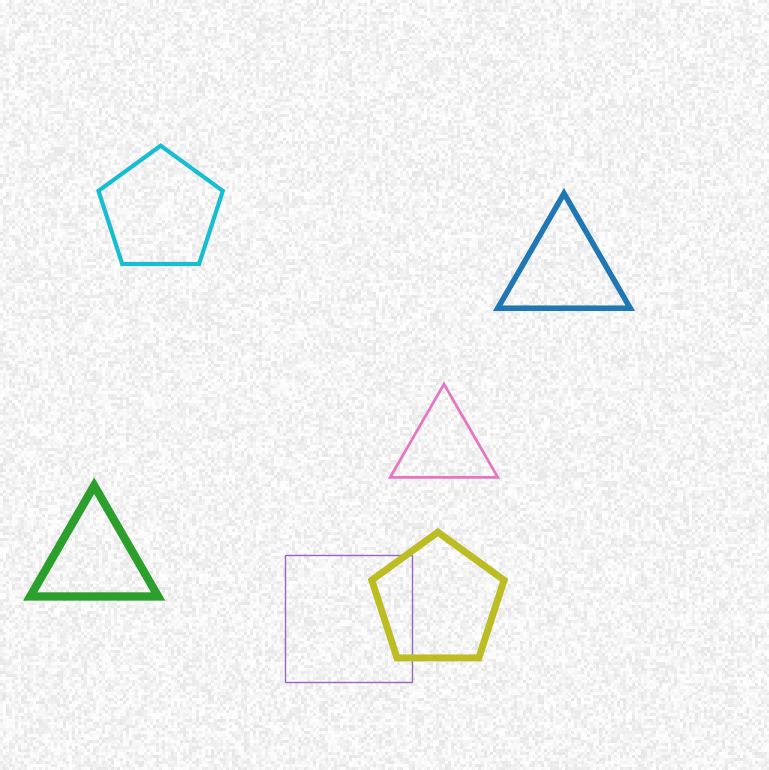[{"shape": "triangle", "thickness": 2, "radius": 0.5, "center": [0.732, 0.649]}, {"shape": "triangle", "thickness": 3, "radius": 0.48, "center": [0.122, 0.273]}, {"shape": "square", "thickness": 0.5, "radius": 0.41, "center": [0.453, 0.197]}, {"shape": "triangle", "thickness": 1, "radius": 0.4, "center": [0.577, 0.42]}, {"shape": "pentagon", "thickness": 2.5, "radius": 0.45, "center": [0.569, 0.219]}, {"shape": "pentagon", "thickness": 1.5, "radius": 0.42, "center": [0.209, 0.726]}]